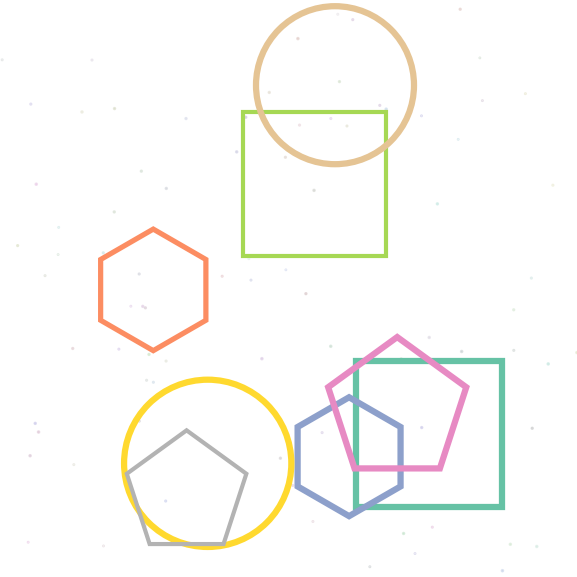[{"shape": "square", "thickness": 3, "radius": 0.63, "center": [0.742, 0.248]}, {"shape": "hexagon", "thickness": 2.5, "radius": 0.53, "center": [0.265, 0.497]}, {"shape": "hexagon", "thickness": 3, "radius": 0.51, "center": [0.604, 0.208]}, {"shape": "pentagon", "thickness": 3, "radius": 0.63, "center": [0.688, 0.29]}, {"shape": "square", "thickness": 2, "radius": 0.62, "center": [0.544, 0.681]}, {"shape": "circle", "thickness": 3, "radius": 0.72, "center": [0.36, 0.197]}, {"shape": "circle", "thickness": 3, "radius": 0.68, "center": [0.58, 0.852]}, {"shape": "pentagon", "thickness": 2, "radius": 0.54, "center": [0.323, 0.145]}]